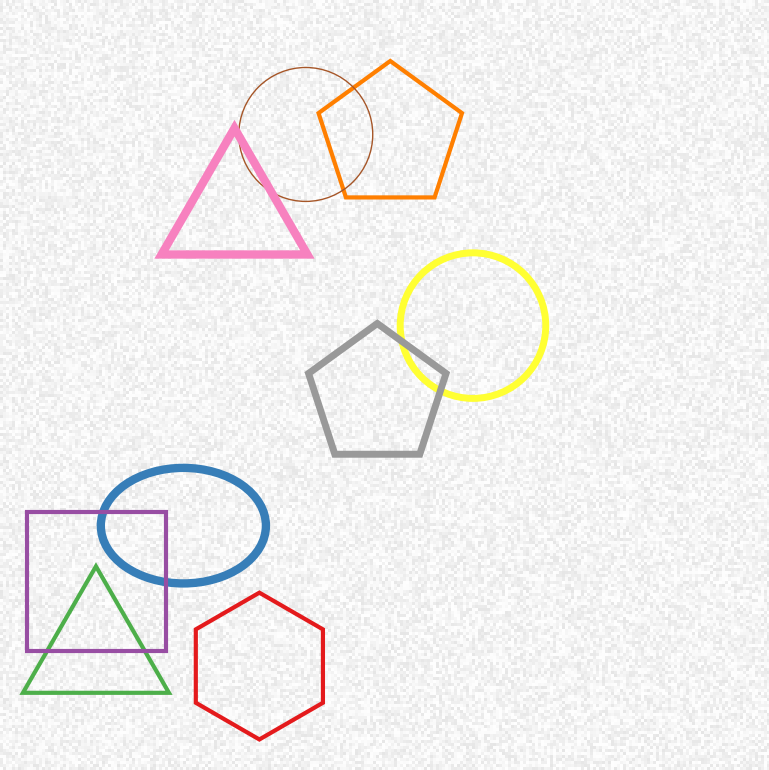[{"shape": "hexagon", "thickness": 1.5, "radius": 0.48, "center": [0.337, 0.135]}, {"shape": "oval", "thickness": 3, "radius": 0.54, "center": [0.238, 0.317]}, {"shape": "triangle", "thickness": 1.5, "radius": 0.55, "center": [0.125, 0.155]}, {"shape": "square", "thickness": 1.5, "radius": 0.45, "center": [0.125, 0.245]}, {"shape": "pentagon", "thickness": 1.5, "radius": 0.49, "center": [0.507, 0.823]}, {"shape": "circle", "thickness": 2.5, "radius": 0.47, "center": [0.614, 0.577]}, {"shape": "circle", "thickness": 0.5, "radius": 0.43, "center": [0.397, 0.825]}, {"shape": "triangle", "thickness": 3, "radius": 0.55, "center": [0.305, 0.724]}, {"shape": "pentagon", "thickness": 2.5, "radius": 0.47, "center": [0.49, 0.486]}]